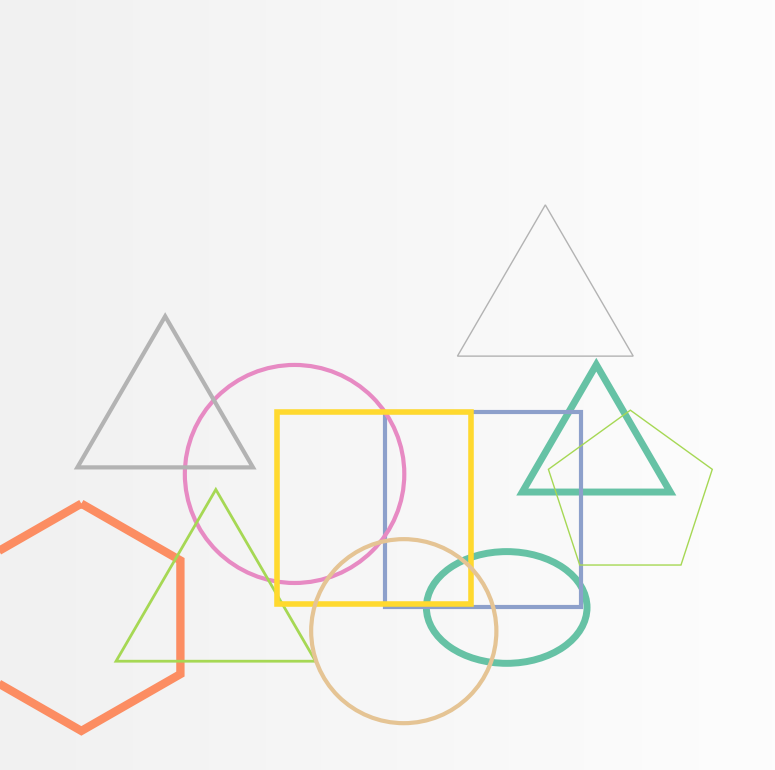[{"shape": "triangle", "thickness": 2.5, "radius": 0.55, "center": [0.769, 0.416]}, {"shape": "oval", "thickness": 2.5, "radius": 0.52, "center": [0.654, 0.211]}, {"shape": "hexagon", "thickness": 3, "radius": 0.74, "center": [0.105, 0.198]}, {"shape": "square", "thickness": 1.5, "radius": 0.63, "center": [0.623, 0.338]}, {"shape": "circle", "thickness": 1.5, "radius": 0.71, "center": [0.38, 0.384]}, {"shape": "pentagon", "thickness": 0.5, "radius": 0.56, "center": [0.813, 0.356]}, {"shape": "triangle", "thickness": 1, "radius": 0.74, "center": [0.278, 0.216]}, {"shape": "square", "thickness": 2, "radius": 0.62, "center": [0.482, 0.34]}, {"shape": "circle", "thickness": 1.5, "radius": 0.6, "center": [0.521, 0.18]}, {"shape": "triangle", "thickness": 1.5, "radius": 0.65, "center": [0.213, 0.458]}, {"shape": "triangle", "thickness": 0.5, "radius": 0.65, "center": [0.704, 0.603]}]